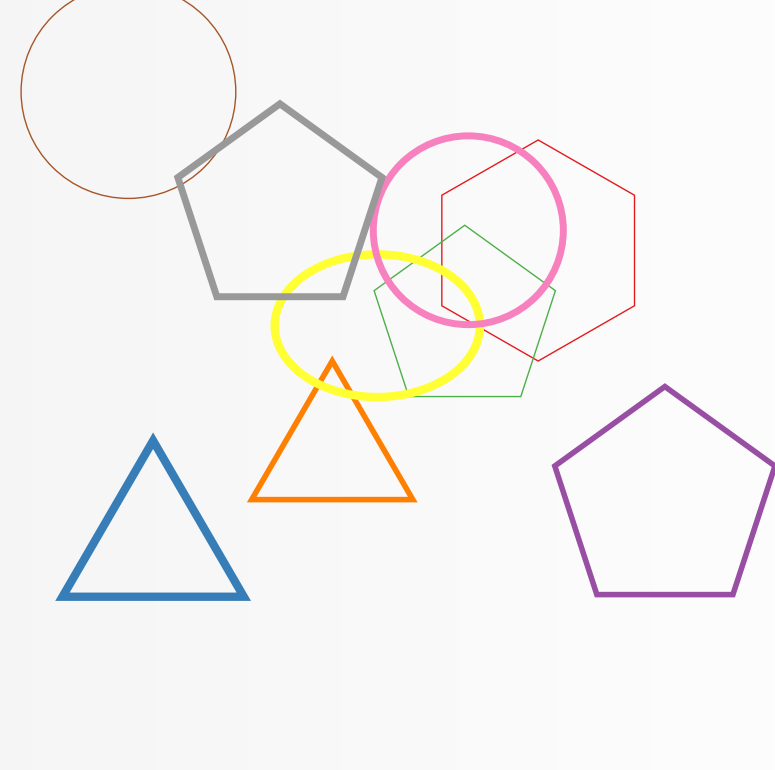[{"shape": "hexagon", "thickness": 0.5, "radius": 0.72, "center": [0.694, 0.675]}, {"shape": "triangle", "thickness": 3, "radius": 0.68, "center": [0.198, 0.293]}, {"shape": "pentagon", "thickness": 0.5, "radius": 0.61, "center": [0.6, 0.584]}, {"shape": "pentagon", "thickness": 2, "radius": 0.75, "center": [0.858, 0.349]}, {"shape": "triangle", "thickness": 2, "radius": 0.6, "center": [0.429, 0.411]}, {"shape": "oval", "thickness": 3, "radius": 0.66, "center": [0.487, 0.577]}, {"shape": "circle", "thickness": 0.5, "radius": 0.69, "center": [0.166, 0.881]}, {"shape": "circle", "thickness": 2.5, "radius": 0.61, "center": [0.604, 0.701]}, {"shape": "pentagon", "thickness": 2.5, "radius": 0.69, "center": [0.361, 0.727]}]